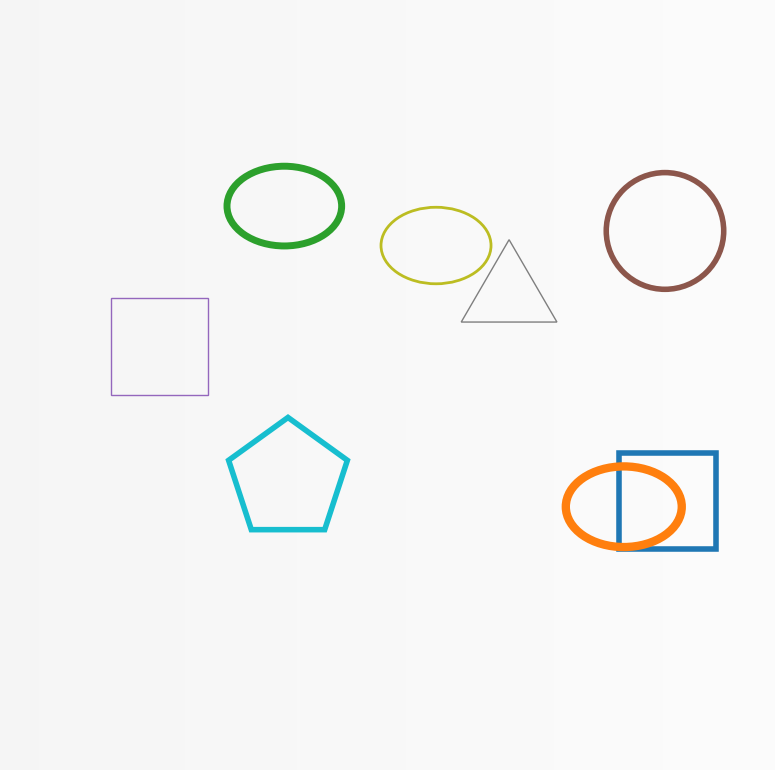[{"shape": "square", "thickness": 2, "radius": 0.31, "center": [0.861, 0.349]}, {"shape": "oval", "thickness": 3, "radius": 0.37, "center": [0.805, 0.342]}, {"shape": "oval", "thickness": 2.5, "radius": 0.37, "center": [0.367, 0.732]}, {"shape": "square", "thickness": 0.5, "radius": 0.31, "center": [0.206, 0.55]}, {"shape": "circle", "thickness": 2, "radius": 0.38, "center": [0.858, 0.7]}, {"shape": "triangle", "thickness": 0.5, "radius": 0.36, "center": [0.657, 0.617]}, {"shape": "oval", "thickness": 1, "radius": 0.35, "center": [0.563, 0.681]}, {"shape": "pentagon", "thickness": 2, "radius": 0.4, "center": [0.372, 0.377]}]